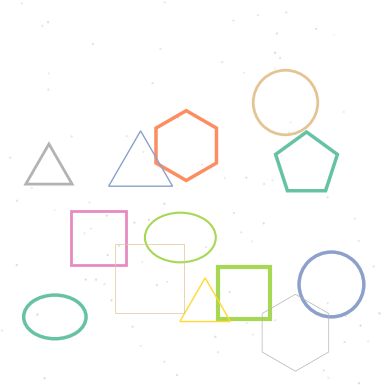[{"shape": "pentagon", "thickness": 2.5, "radius": 0.42, "center": [0.796, 0.573]}, {"shape": "oval", "thickness": 2.5, "radius": 0.41, "center": [0.143, 0.177]}, {"shape": "hexagon", "thickness": 2.5, "radius": 0.45, "center": [0.484, 0.622]}, {"shape": "triangle", "thickness": 1, "radius": 0.48, "center": [0.365, 0.564]}, {"shape": "circle", "thickness": 2.5, "radius": 0.42, "center": [0.861, 0.261]}, {"shape": "square", "thickness": 2, "radius": 0.35, "center": [0.256, 0.382]}, {"shape": "oval", "thickness": 1.5, "radius": 0.46, "center": [0.468, 0.383]}, {"shape": "square", "thickness": 3, "radius": 0.34, "center": [0.634, 0.238]}, {"shape": "triangle", "thickness": 1, "radius": 0.38, "center": [0.533, 0.203]}, {"shape": "square", "thickness": 0.5, "radius": 0.45, "center": [0.387, 0.277]}, {"shape": "circle", "thickness": 2, "radius": 0.42, "center": [0.742, 0.734]}, {"shape": "triangle", "thickness": 2, "radius": 0.35, "center": [0.127, 0.557]}, {"shape": "hexagon", "thickness": 0.5, "radius": 0.5, "center": [0.767, 0.136]}]